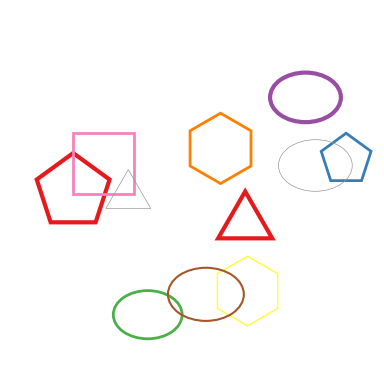[{"shape": "pentagon", "thickness": 3, "radius": 0.5, "center": [0.19, 0.503]}, {"shape": "triangle", "thickness": 3, "radius": 0.41, "center": [0.637, 0.422]}, {"shape": "pentagon", "thickness": 2, "radius": 0.34, "center": [0.899, 0.586]}, {"shape": "oval", "thickness": 2, "radius": 0.45, "center": [0.384, 0.183]}, {"shape": "oval", "thickness": 3, "radius": 0.46, "center": [0.793, 0.747]}, {"shape": "hexagon", "thickness": 2, "radius": 0.46, "center": [0.573, 0.615]}, {"shape": "hexagon", "thickness": 1, "radius": 0.45, "center": [0.643, 0.244]}, {"shape": "oval", "thickness": 1.5, "radius": 0.49, "center": [0.535, 0.235]}, {"shape": "square", "thickness": 2, "radius": 0.4, "center": [0.269, 0.576]}, {"shape": "oval", "thickness": 0.5, "radius": 0.48, "center": [0.819, 0.57]}, {"shape": "triangle", "thickness": 0.5, "radius": 0.34, "center": [0.333, 0.492]}]